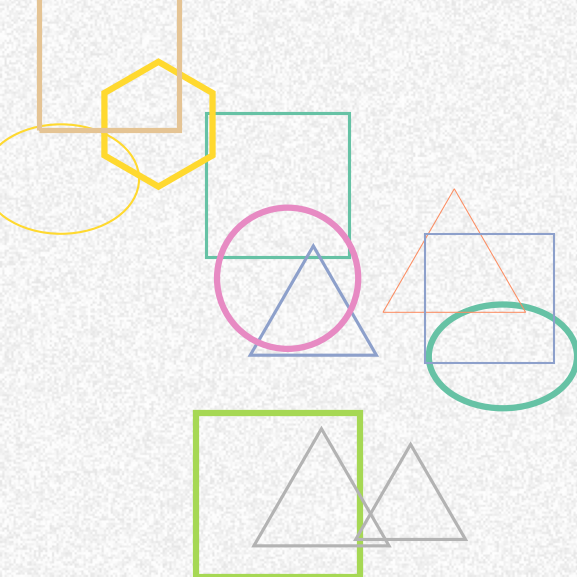[{"shape": "oval", "thickness": 3, "radius": 0.64, "center": [0.871, 0.382]}, {"shape": "square", "thickness": 1.5, "radius": 0.62, "center": [0.48, 0.678]}, {"shape": "triangle", "thickness": 0.5, "radius": 0.71, "center": [0.787, 0.53]}, {"shape": "triangle", "thickness": 1.5, "radius": 0.63, "center": [0.543, 0.447]}, {"shape": "square", "thickness": 1, "radius": 0.56, "center": [0.847, 0.483]}, {"shape": "circle", "thickness": 3, "radius": 0.61, "center": [0.498, 0.517]}, {"shape": "square", "thickness": 3, "radius": 0.71, "center": [0.481, 0.142]}, {"shape": "oval", "thickness": 1, "radius": 0.68, "center": [0.105, 0.689]}, {"shape": "hexagon", "thickness": 3, "radius": 0.54, "center": [0.274, 0.784]}, {"shape": "square", "thickness": 2.5, "radius": 0.6, "center": [0.189, 0.895]}, {"shape": "triangle", "thickness": 1.5, "radius": 0.55, "center": [0.711, 0.12]}, {"shape": "triangle", "thickness": 1.5, "radius": 0.68, "center": [0.557, 0.122]}]